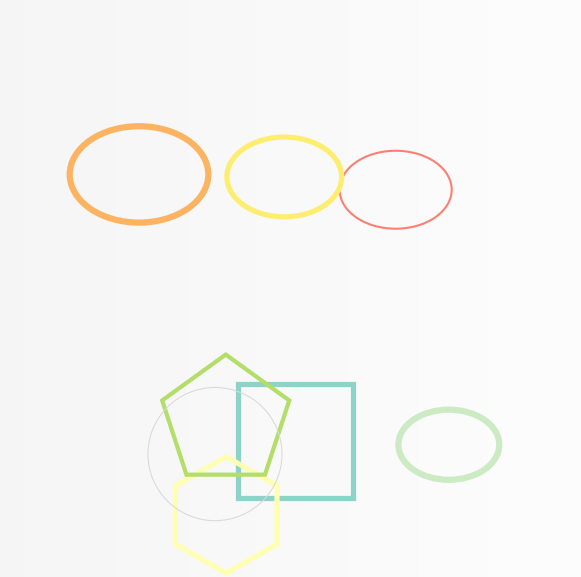[{"shape": "square", "thickness": 2.5, "radius": 0.5, "center": [0.509, 0.236]}, {"shape": "hexagon", "thickness": 2.5, "radius": 0.5, "center": [0.389, 0.107]}, {"shape": "oval", "thickness": 1, "radius": 0.48, "center": [0.681, 0.671]}, {"shape": "oval", "thickness": 3, "radius": 0.6, "center": [0.239, 0.697]}, {"shape": "pentagon", "thickness": 2, "radius": 0.57, "center": [0.388, 0.27]}, {"shape": "circle", "thickness": 0.5, "radius": 0.58, "center": [0.37, 0.213]}, {"shape": "oval", "thickness": 3, "radius": 0.43, "center": [0.772, 0.229]}, {"shape": "oval", "thickness": 2.5, "radius": 0.49, "center": [0.489, 0.693]}]